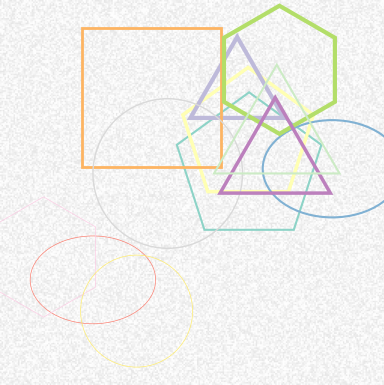[{"shape": "pentagon", "thickness": 1.5, "radius": 0.99, "center": [0.647, 0.563]}, {"shape": "pentagon", "thickness": 2.5, "radius": 0.89, "center": [0.645, 0.647]}, {"shape": "triangle", "thickness": 3, "radius": 0.7, "center": [0.616, 0.764]}, {"shape": "oval", "thickness": 0.5, "radius": 0.81, "center": [0.241, 0.273]}, {"shape": "oval", "thickness": 1.5, "radius": 0.9, "center": [0.863, 0.562]}, {"shape": "square", "thickness": 2, "radius": 0.9, "center": [0.393, 0.747]}, {"shape": "hexagon", "thickness": 3, "radius": 0.83, "center": [0.726, 0.819]}, {"shape": "hexagon", "thickness": 0.5, "radius": 0.78, "center": [0.113, 0.332]}, {"shape": "circle", "thickness": 1, "radius": 0.97, "center": [0.436, 0.549]}, {"shape": "triangle", "thickness": 2.5, "radius": 0.83, "center": [0.715, 0.581]}, {"shape": "triangle", "thickness": 1.5, "radius": 0.94, "center": [0.719, 0.644]}, {"shape": "circle", "thickness": 0.5, "radius": 0.73, "center": [0.355, 0.192]}]